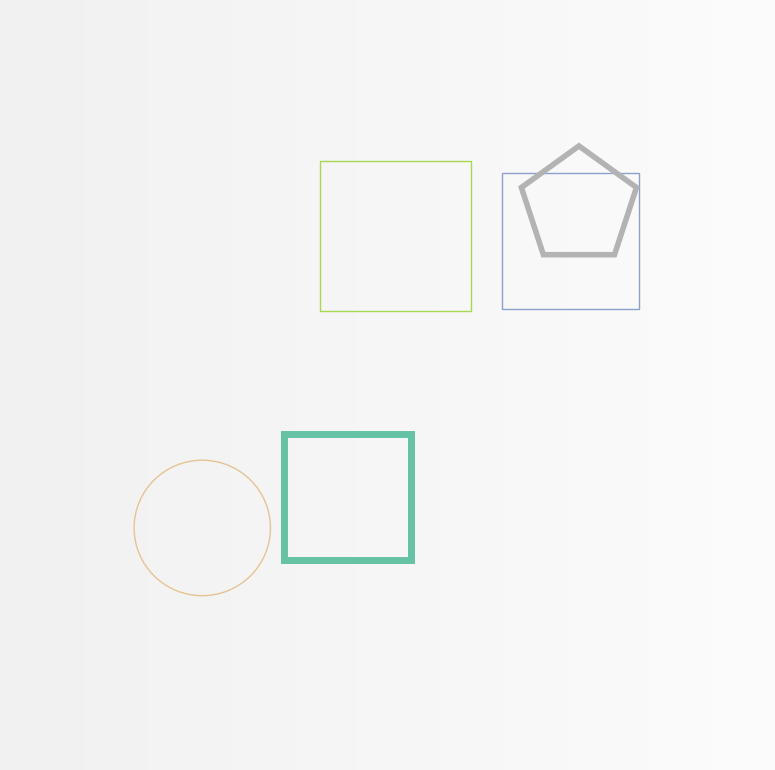[{"shape": "square", "thickness": 2.5, "radius": 0.41, "center": [0.449, 0.355]}, {"shape": "square", "thickness": 0.5, "radius": 0.44, "center": [0.736, 0.687]}, {"shape": "square", "thickness": 0.5, "radius": 0.49, "center": [0.51, 0.693]}, {"shape": "circle", "thickness": 0.5, "radius": 0.44, "center": [0.261, 0.314]}, {"shape": "pentagon", "thickness": 2, "radius": 0.39, "center": [0.747, 0.732]}]